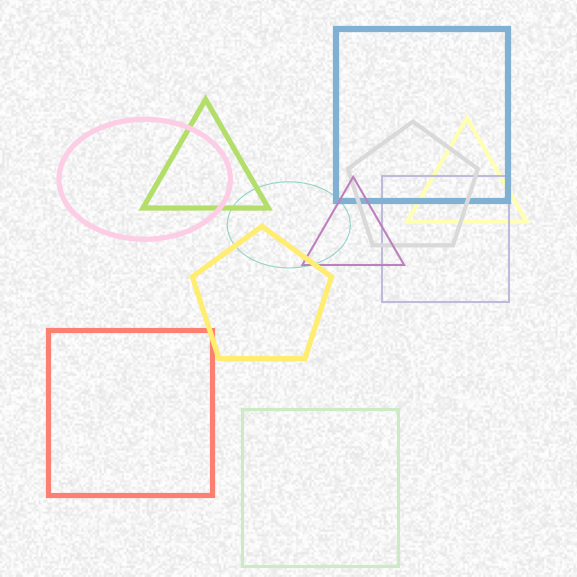[{"shape": "oval", "thickness": 0.5, "radius": 0.53, "center": [0.5, 0.61]}, {"shape": "triangle", "thickness": 2, "radius": 0.6, "center": [0.808, 0.675]}, {"shape": "square", "thickness": 1, "radius": 0.55, "center": [0.771, 0.585]}, {"shape": "square", "thickness": 2.5, "radius": 0.71, "center": [0.225, 0.285]}, {"shape": "square", "thickness": 3, "radius": 0.75, "center": [0.731, 0.8]}, {"shape": "triangle", "thickness": 2.5, "radius": 0.63, "center": [0.356, 0.702]}, {"shape": "oval", "thickness": 2.5, "radius": 0.74, "center": [0.251, 0.689]}, {"shape": "pentagon", "thickness": 2, "radius": 0.59, "center": [0.715, 0.67]}, {"shape": "triangle", "thickness": 1, "radius": 0.51, "center": [0.612, 0.591]}, {"shape": "square", "thickness": 1.5, "radius": 0.68, "center": [0.554, 0.155]}, {"shape": "pentagon", "thickness": 2.5, "radius": 0.63, "center": [0.454, 0.481]}]